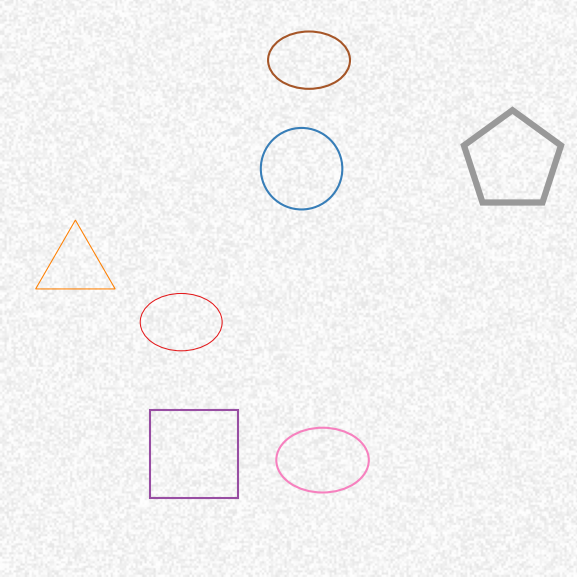[{"shape": "oval", "thickness": 0.5, "radius": 0.35, "center": [0.314, 0.441]}, {"shape": "circle", "thickness": 1, "radius": 0.35, "center": [0.522, 0.707]}, {"shape": "square", "thickness": 1, "radius": 0.38, "center": [0.337, 0.214]}, {"shape": "triangle", "thickness": 0.5, "radius": 0.4, "center": [0.131, 0.539]}, {"shape": "oval", "thickness": 1, "radius": 0.35, "center": [0.535, 0.895]}, {"shape": "oval", "thickness": 1, "radius": 0.4, "center": [0.559, 0.202]}, {"shape": "pentagon", "thickness": 3, "radius": 0.44, "center": [0.887, 0.72]}]